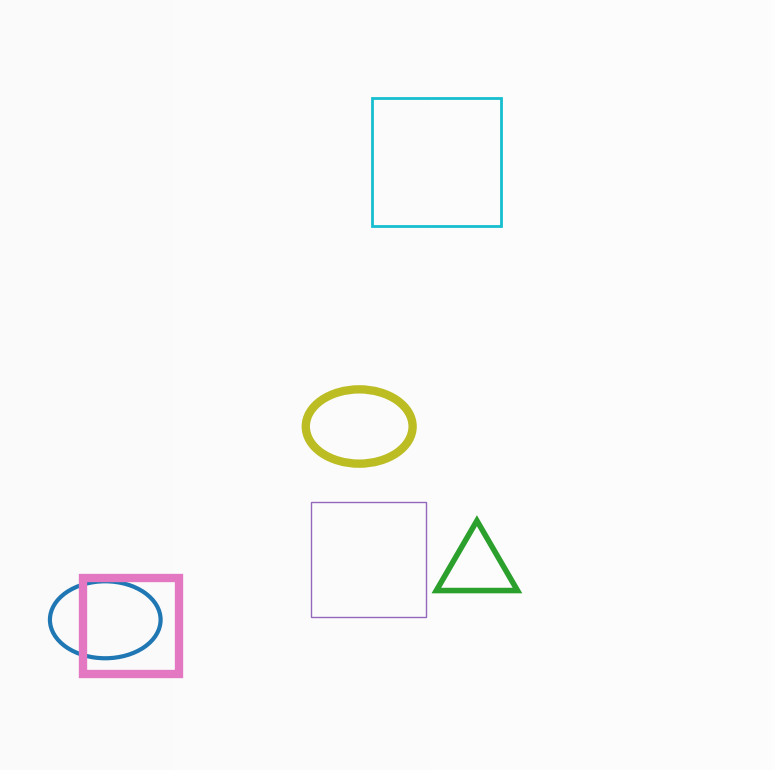[{"shape": "oval", "thickness": 1.5, "radius": 0.36, "center": [0.136, 0.195]}, {"shape": "triangle", "thickness": 2, "radius": 0.3, "center": [0.615, 0.263]}, {"shape": "square", "thickness": 0.5, "radius": 0.37, "center": [0.476, 0.273]}, {"shape": "square", "thickness": 3, "radius": 0.31, "center": [0.17, 0.187]}, {"shape": "oval", "thickness": 3, "radius": 0.34, "center": [0.463, 0.446]}, {"shape": "square", "thickness": 1, "radius": 0.42, "center": [0.563, 0.789]}]